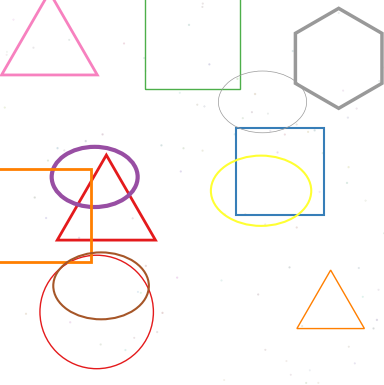[{"shape": "circle", "thickness": 1, "radius": 0.74, "center": [0.251, 0.19]}, {"shape": "triangle", "thickness": 2, "radius": 0.74, "center": [0.276, 0.45]}, {"shape": "square", "thickness": 1.5, "radius": 0.57, "center": [0.727, 0.554]}, {"shape": "square", "thickness": 1, "radius": 0.62, "center": [0.5, 0.893]}, {"shape": "oval", "thickness": 3, "radius": 0.56, "center": [0.246, 0.54]}, {"shape": "square", "thickness": 2, "radius": 0.6, "center": [0.117, 0.441]}, {"shape": "triangle", "thickness": 1, "radius": 0.51, "center": [0.859, 0.197]}, {"shape": "oval", "thickness": 1.5, "radius": 0.65, "center": [0.678, 0.505]}, {"shape": "oval", "thickness": 1.5, "radius": 0.62, "center": [0.263, 0.258]}, {"shape": "triangle", "thickness": 2, "radius": 0.72, "center": [0.128, 0.877]}, {"shape": "oval", "thickness": 0.5, "radius": 0.57, "center": [0.682, 0.735]}, {"shape": "hexagon", "thickness": 2.5, "radius": 0.65, "center": [0.88, 0.848]}]